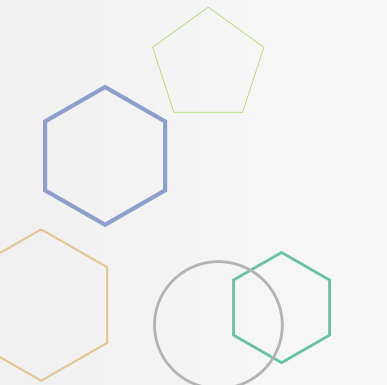[{"shape": "hexagon", "thickness": 2, "radius": 0.72, "center": [0.727, 0.201]}, {"shape": "hexagon", "thickness": 3, "radius": 0.89, "center": [0.271, 0.595]}, {"shape": "pentagon", "thickness": 0.5, "radius": 0.75, "center": [0.537, 0.831]}, {"shape": "hexagon", "thickness": 1.5, "radius": 0.98, "center": [0.106, 0.208]}, {"shape": "circle", "thickness": 2, "radius": 0.82, "center": [0.564, 0.156]}]